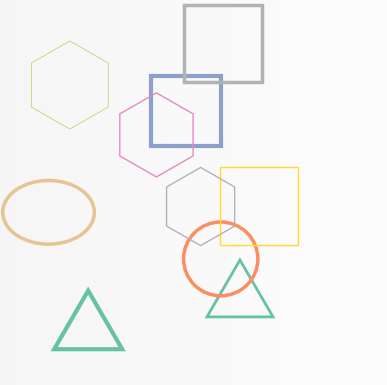[{"shape": "triangle", "thickness": 3, "radius": 0.51, "center": [0.228, 0.144]}, {"shape": "triangle", "thickness": 2, "radius": 0.49, "center": [0.619, 0.226]}, {"shape": "circle", "thickness": 2.5, "radius": 0.48, "center": [0.57, 0.328]}, {"shape": "square", "thickness": 3, "radius": 0.45, "center": [0.479, 0.711]}, {"shape": "hexagon", "thickness": 1, "radius": 0.55, "center": [0.404, 0.65]}, {"shape": "hexagon", "thickness": 0.5, "radius": 0.57, "center": [0.18, 0.779]}, {"shape": "square", "thickness": 1, "radius": 0.5, "center": [0.668, 0.465]}, {"shape": "oval", "thickness": 2.5, "radius": 0.59, "center": [0.125, 0.449]}, {"shape": "hexagon", "thickness": 1, "radius": 0.51, "center": [0.518, 0.464]}, {"shape": "square", "thickness": 2.5, "radius": 0.5, "center": [0.576, 0.888]}]